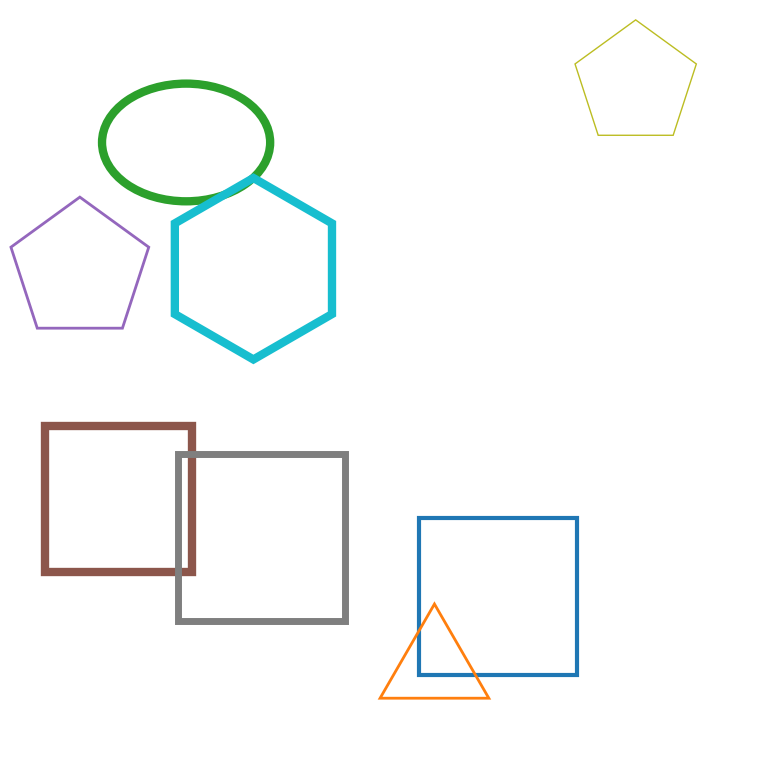[{"shape": "square", "thickness": 1.5, "radius": 0.51, "center": [0.647, 0.225]}, {"shape": "triangle", "thickness": 1, "radius": 0.41, "center": [0.564, 0.134]}, {"shape": "oval", "thickness": 3, "radius": 0.55, "center": [0.242, 0.815]}, {"shape": "pentagon", "thickness": 1, "radius": 0.47, "center": [0.104, 0.65]}, {"shape": "square", "thickness": 3, "radius": 0.47, "center": [0.154, 0.352]}, {"shape": "square", "thickness": 2.5, "radius": 0.54, "center": [0.339, 0.302]}, {"shape": "pentagon", "thickness": 0.5, "radius": 0.41, "center": [0.826, 0.891]}, {"shape": "hexagon", "thickness": 3, "radius": 0.59, "center": [0.329, 0.651]}]